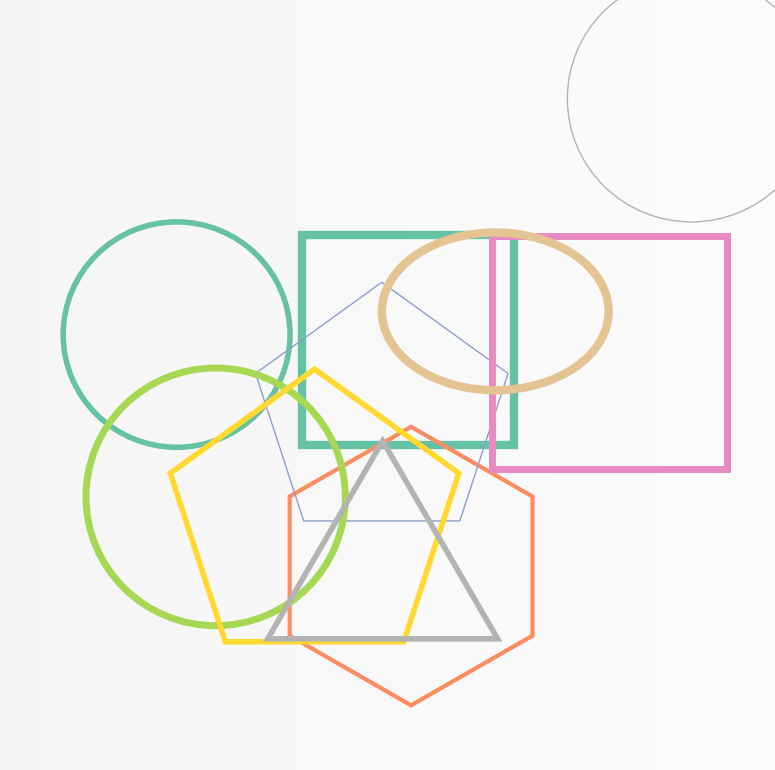[{"shape": "circle", "thickness": 2, "radius": 0.73, "center": [0.228, 0.565]}, {"shape": "square", "thickness": 3, "radius": 0.68, "center": [0.527, 0.558]}, {"shape": "hexagon", "thickness": 1.5, "radius": 0.9, "center": [0.53, 0.265]}, {"shape": "pentagon", "thickness": 0.5, "radius": 0.86, "center": [0.493, 0.462]}, {"shape": "square", "thickness": 2.5, "radius": 0.76, "center": [0.787, 0.542]}, {"shape": "circle", "thickness": 2.5, "radius": 0.84, "center": [0.278, 0.355]}, {"shape": "pentagon", "thickness": 2, "radius": 0.98, "center": [0.406, 0.325]}, {"shape": "oval", "thickness": 3, "radius": 0.73, "center": [0.639, 0.596]}, {"shape": "circle", "thickness": 0.5, "radius": 0.8, "center": [0.892, 0.872]}, {"shape": "triangle", "thickness": 2, "radius": 0.86, "center": [0.494, 0.256]}]